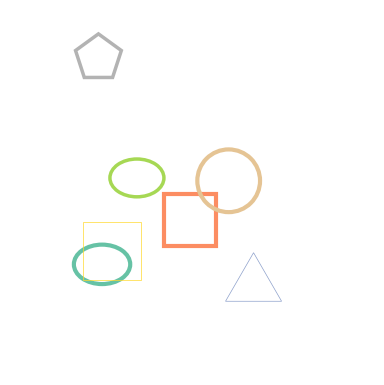[{"shape": "oval", "thickness": 3, "radius": 0.37, "center": [0.265, 0.313]}, {"shape": "square", "thickness": 3, "radius": 0.34, "center": [0.494, 0.428]}, {"shape": "triangle", "thickness": 0.5, "radius": 0.42, "center": [0.659, 0.26]}, {"shape": "oval", "thickness": 2.5, "radius": 0.35, "center": [0.356, 0.538]}, {"shape": "square", "thickness": 0.5, "radius": 0.38, "center": [0.292, 0.349]}, {"shape": "circle", "thickness": 3, "radius": 0.41, "center": [0.594, 0.53]}, {"shape": "pentagon", "thickness": 2.5, "radius": 0.31, "center": [0.256, 0.849]}]